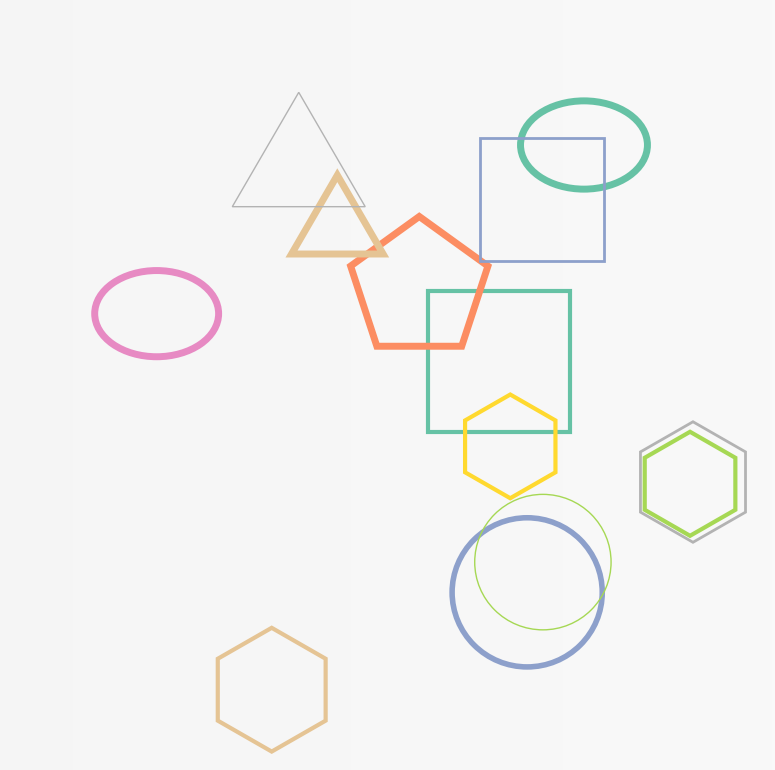[{"shape": "square", "thickness": 1.5, "radius": 0.46, "center": [0.644, 0.53]}, {"shape": "oval", "thickness": 2.5, "radius": 0.41, "center": [0.754, 0.812]}, {"shape": "pentagon", "thickness": 2.5, "radius": 0.47, "center": [0.541, 0.626]}, {"shape": "circle", "thickness": 2, "radius": 0.48, "center": [0.68, 0.231]}, {"shape": "square", "thickness": 1, "radius": 0.4, "center": [0.7, 0.741]}, {"shape": "oval", "thickness": 2.5, "radius": 0.4, "center": [0.202, 0.593]}, {"shape": "hexagon", "thickness": 1.5, "radius": 0.34, "center": [0.89, 0.372]}, {"shape": "circle", "thickness": 0.5, "radius": 0.44, "center": [0.701, 0.27]}, {"shape": "hexagon", "thickness": 1.5, "radius": 0.34, "center": [0.658, 0.42]}, {"shape": "triangle", "thickness": 2.5, "radius": 0.34, "center": [0.435, 0.704]}, {"shape": "hexagon", "thickness": 1.5, "radius": 0.4, "center": [0.351, 0.104]}, {"shape": "triangle", "thickness": 0.5, "radius": 0.49, "center": [0.385, 0.781]}, {"shape": "hexagon", "thickness": 1, "radius": 0.39, "center": [0.894, 0.374]}]